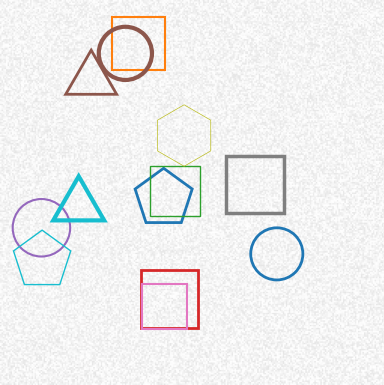[{"shape": "circle", "thickness": 2, "radius": 0.34, "center": [0.719, 0.341]}, {"shape": "pentagon", "thickness": 2, "radius": 0.39, "center": [0.425, 0.485]}, {"shape": "square", "thickness": 1.5, "radius": 0.34, "center": [0.359, 0.887]}, {"shape": "square", "thickness": 1, "radius": 0.33, "center": [0.455, 0.505]}, {"shape": "square", "thickness": 2, "radius": 0.37, "center": [0.441, 0.223]}, {"shape": "circle", "thickness": 1.5, "radius": 0.37, "center": [0.108, 0.408]}, {"shape": "triangle", "thickness": 2, "radius": 0.38, "center": [0.237, 0.793]}, {"shape": "circle", "thickness": 3, "radius": 0.35, "center": [0.326, 0.861]}, {"shape": "square", "thickness": 1.5, "radius": 0.29, "center": [0.428, 0.203]}, {"shape": "square", "thickness": 2.5, "radius": 0.37, "center": [0.662, 0.522]}, {"shape": "hexagon", "thickness": 0.5, "radius": 0.4, "center": [0.478, 0.648]}, {"shape": "triangle", "thickness": 3, "radius": 0.38, "center": [0.204, 0.466]}, {"shape": "pentagon", "thickness": 1, "radius": 0.39, "center": [0.109, 0.324]}]